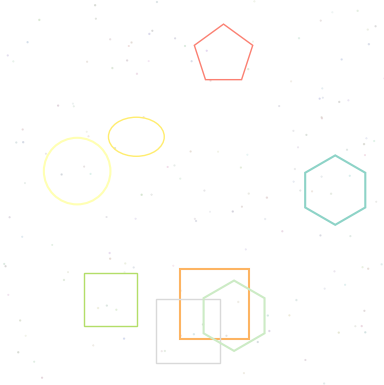[{"shape": "hexagon", "thickness": 1.5, "radius": 0.45, "center": [0.871, 0.506]}, {"shape": "circle", "thickness": 1.5, "radius": 0.43, "center": [0.2, 0.556]}, {"shape": "pentagon", "thickness": 1, "radius": 0.4, "center": [0.581, 0.858]}, {"shape": "square", "thickness": 1.5, "radius": 0.45, "center": [0.558, 0.211]}, {"shape": "square", "thickness": 1, "radius": 0.34, "center": [0.286, 0.221]}, {"shape": "square", "thickness": 1, "radius": 0.42, "center": [0.488, 0.141]}, {"shape": "hexagon", "thickness": 1.5, "radius": 0.46, "center": [0.608, 0.18]}, {"shape": "oval", "thickness": 1, "radius": 0.36, "center": [0.354, 0.645]}]